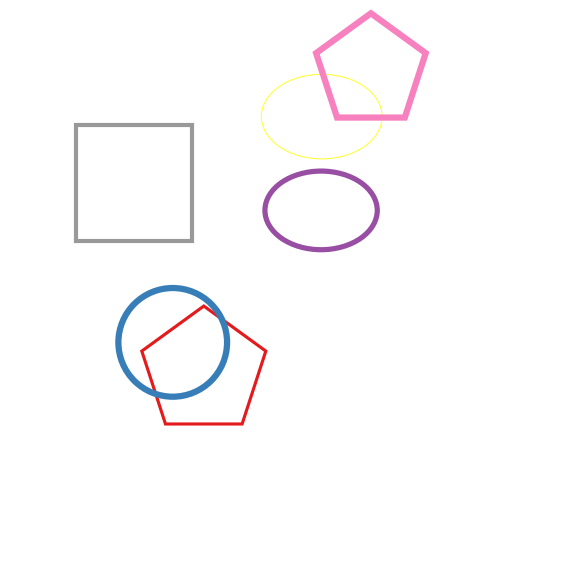[{"shape": "pentagon", "thickness": 1.5, "radius": 0.56, "center": [0.353, 0.356]}, {"shape": "circle", "thickness": 3, "radius": 0.47, "center": [0.299, 0.406]}, {"shape": "oval", "thickness": 2.5, "radius": 0.49, "center": [0.556, 0.635]}, {"shape": "oval", "thickness": 0.5, "radius": 0.52, "center": [0.557, 0.797]}, {"shape": "pentagon", "thickness": 3, "radius": 0.5, "center": [0.642, 0.876]}, {"shape": "square", "thickness": 2, "radius": 0.5, "center": [0.232, 0.683]}]